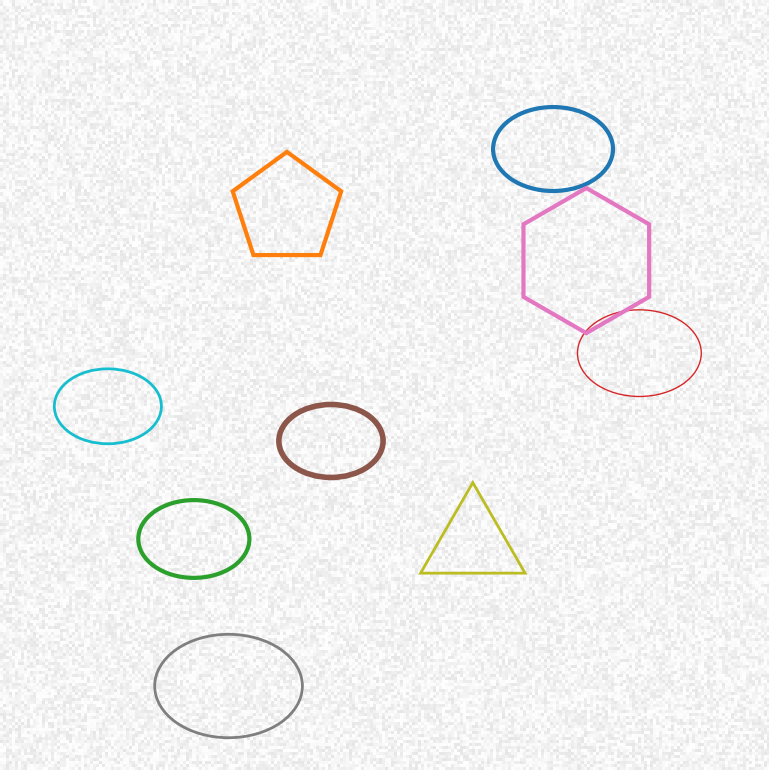[{"shape": "oval", "thickness": 1.5, "radius": 0.39, "center": [0.718, 0.806]}, {"shape": "pentagon", "thickness": 1.5, "radius": 0.37, "center": [0.373, 0.729]}, {"shape": "oval", "thickness": 1.5, "radius": 0.36, "center": [0.252, 0.3]}, {"shape": "oval", "thickness": 0.5, "radius": 0.4, "center": [0.83, 0.541]}, {"shape": "oval", "thickness": 2, "radius": 0.34, "center": [0.43, 0.427]}, {"shape": "hexagon", "thickness": 1.5, "radius": 0.47, "center": [0.761, 0.662]}, {"shape": "oval", "thickness": 1, "radius": 0.48, "center": [0.297, 0.109]}, {"shape": "triangle", "thickness": 1, "radius": 0.39, "center": [0.614, 0.295]}, {"shape": "oval", "thickness": 1, "radius": 0.35, "center": [0.14, 0.472]}]